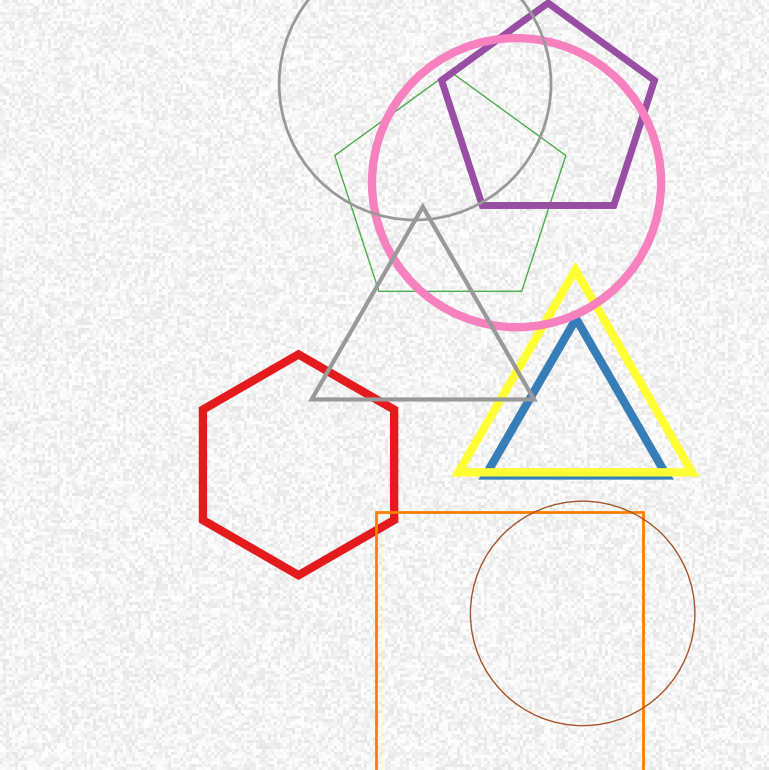[{"shape": "hexagon", "thickness": 3, "radius": 0.72, "center": [0.388, 0.396]}, {"shape": "triangle", "thickness": 3, "radius": 0.68, "center": [0.748, 0.45]}, {"shape": "pentagon", "thickness": 0.5, "radius": 0.79, "center": [0.585, 0.749]}, {"shape": "pentagon", "thickness": 2.5, "radius": 0.73, "center": [0.712, 0.851]}, {"shape": "square", "thickness": 1, "radius": 0.87, "center": [0.662, 0.162]}, {"shape": "triangle", "thickness": 3, "radius": 0.88, "center": [0.747, 0.474]}, {"shape": "circle", "thickness": 0.5, "radius": 0.73, "center": [0.757, 0.203]}, {"shape": "circle", "thickness": 3, "radius": 0.94, "center": [0.671, 0.763]}, {"shape": "circle", "thickness": 1, "radius": 0.88, "center": [0.539, 0.891]}, {"shape": "triangle", "thickness": 1.5, "radius": 0.83, "center": [0.549, 0.565]}]